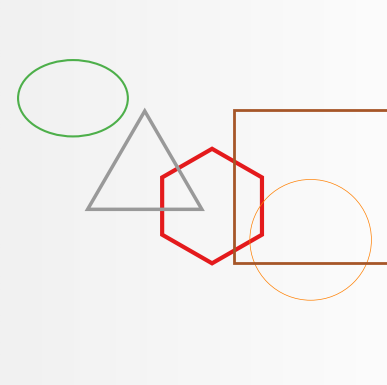[{"shape": "hexagon", "thickness": 3, "radius": 0.74, "center": [0.547, 0.465]}, {"shape": "oval", "thickness": 1.5, "radius": 0.71, "center": [0.188, 0.745]}, {"shape": "circle", "thickness": 0.5, "radius": 0.78, "center": [0.802, 0.377]}, {"shape": "square", "thickness": 2, "radius": 0.99, "center": [0.802, 0.516]}, {"shape": "triangle", "thickness": 2.5, "radius": 0.85, "center": [0.374, 0.541]}]